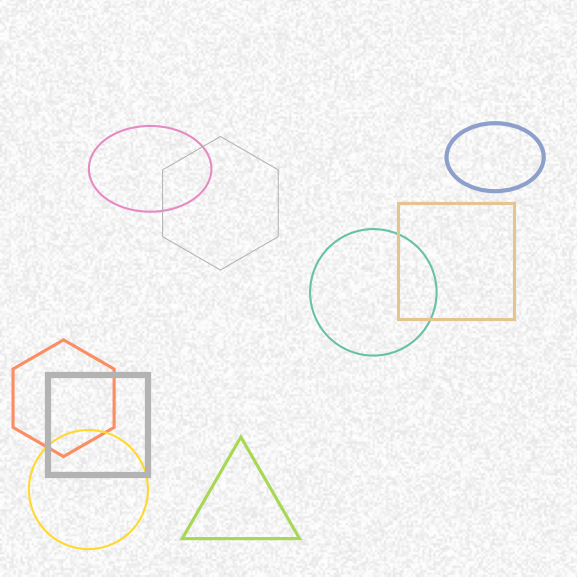[{"shape": "circle", "thickness": 1, "radius": 0.55, "center": [0.647, 0.493]}, {"shape": "hexagon", "thickness": 1.5, "radius": 0.51, "center": [0.11, 0.31]}, {"shape": "oval", "thickness": 2, "radius": 0.42, "center": [0.857, 0.727]}, {"shape": "oval", "thickness": 1, "radius": 0.53, "center": [0.26, 0.707]}, {"shape": "triangle", "thickness": 1.5, "radius": 0.59, "center": [0.417, 0.125]}, {"shape": "circle", "thickness": 1, "radius": 0.52, "center": [0.153, 0.151]}, {"shape": "square", "thickness": 1.5, "radius": 0.5, "center": [0.789, 0.547]}, {"shape": "square", "thickness": 3, "radius": 0.43, "center": [0.17, 0.263]}, {"shape": "hexagon", "thickness": 0.5, "radius": 0.58, "center": [0.382, 0.647]}]